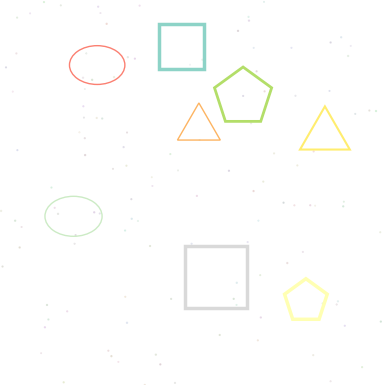[{"shape": "square", "thickness": 2.5, "radius": 0.29, "center": [0.471, 0.88]}, {"shape": "pentagon", "thickness": 2.5, "radius": 0.29, "center": [0.795, 0.218]}, {"shape": "oval", "thickness": 1, "radius": 0.36, "center": [0.252, 0.831]}, {"shape": "triangle", "thickness": 1, "radius": 0.32, "center": [0.517, 0.668]}, {"shape": "pentagon", "thickness": 2, "radius": 0.39, "center": [0.631, 0.748]}, {"shape": "square", "thickness": 2.5, "radius": 0.4, "center": [0.561, 0.28]}, {"shape": "oval", "thickness": 1, "radius": 0.37, "center": [0.191, 0.438]}, {"shape": "triangle", "thickness": 1.5, "radius": 0.37, "center": [0.844, 0.649]}]